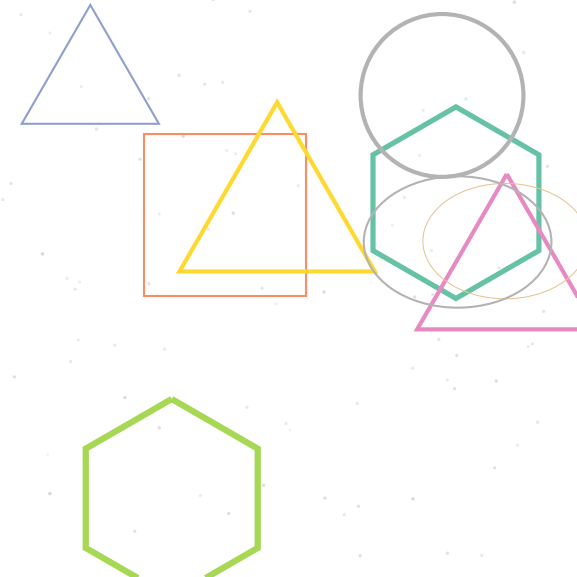[{"shape": "hexagon", "thickness": 2.5, "radius": 0.83, "center": [0.79, 0.648]}, {"shape": "square", "thickness": 1, "radius": 0.7, "center": [0.39, 0.627]}, {"shape": "triangle", "thickness": 1, "radius": 0.69, "center": [0.156, 0.853]}, {"shape": "triangle", "thickness": 2, "radius": 0.9, "center": [0.878, 0.518]}, {"shape": "hexagon", "thickness": 3, "radius": 0.86, "center": [0.297, 0.136]}, {"shape": "triangle", "thickness": 2, "radius": 0.98, "center": [0.48, 0.627]}, {"shape": "oval", "thickness": 0.5, "radius": 0.71, "center": [0.875, 0.582]}, {"shape": "circle", "thickness": 2, "radius": 0.7, "center": [0.765, 0.834]}, {"shape": "oval", "thickness": 1, "radius": 0.81, "center": [0.792, 0.58]}]